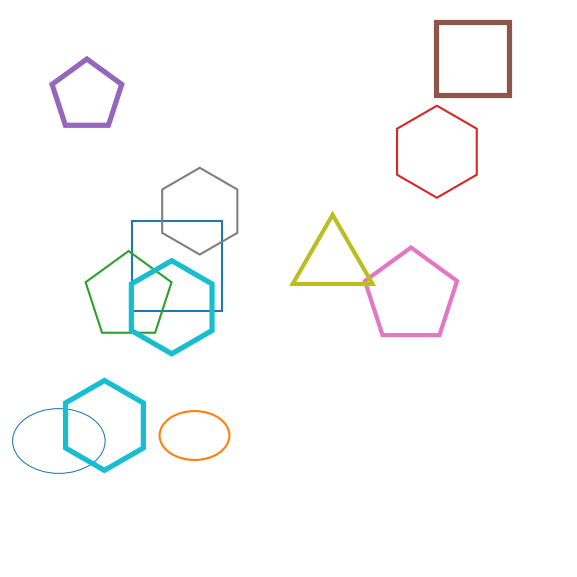[{"shape": "oval", "thickness": 0.5, "radius": 0.4, "center": [0.102, 0.235]}, {"shape": "square", "thickness": 1, "radius": 0.39, "center": [0.307, 0.539]}, {"shape": "oval", "thickness": 1, "radius": 0.3, "center": [0.337, 0.245]}, {"shape": "pentagon", "thickness": 1, "radius": 0.39, "center": [0.223, 0.486]}, {"shape": "hexagon", "thickness": 1, "radius": 0.4, "center": [0.757, 0.736]}, {"shape": "pentagon", "thickness": 2.5, "radius": 0.32, "center": [0.15, 0.833]}, {"shape": "square", "thickness": 2.5, "radius": 0.31, "center": [0.819, 0.898]}, {"shape": "pentagon", "thickness": 2, "radius": 0.42, "center": [0.712, 0.487]}, {"shape": "hexagon", "thickness": 1, "radius": 0.38, "center": [0.346, 0.633]}, {"shape": "triangle", "thickness": 2, "radius": 0.4, "center": [0.576, 0.547]}, {"shape": "hexagon", "thickness": 2.5, "radius": 0.39, "center": [0.181, 0.262]}, {"shape": "hexagon", "thickness": 2.5, "radius": 0.4, "center": [0.297, 0.467]}]